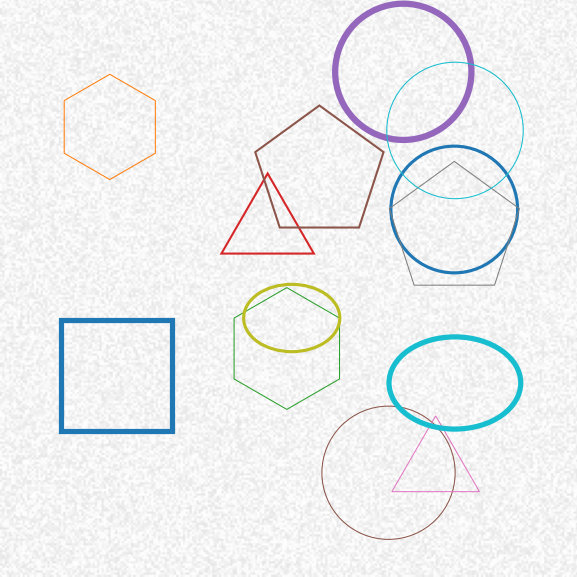[{"shape": "circle", "thickness": 1.5, "radius": 0.55, "center": [0.787, 0.636]}, {"shape": "square", "thickness": 2.5, "radius": 0.48, "center": [0.201, 0.349]}, {"shape": "hexagon", "thickness": 0.5, "radius": 0.46, "center": [0.19, 0.779]}, {"shape": "hexagon", "thickness": 0.5, "radius": 0.53, "center": [0.497, 0.396]}, {"shape": "triangle", "thickness": 1, "radius": 0.46, "center": [0.463, 0.606]}, {"shape": "circle", "thickness": 3, "radius": 0.59, "center": [0.698, 0.875]}, {"shape": "pentagon", "thickness": 1, "radius": 0.58, "center": [0.553, 0.7]}, {"shape": "circle", "thickness": 0.5, "radius": 0.58, "center": [0.673, 0.181]}, {"shape": "triangle", "thickness": 0.5, "radius": 0.44, "center": [0.754, 0.192]}, {"shape": "pentagon", "thickness": 0.5, "radius": 0.59, "center": [0.787, 0.601]}, {"shape": "oval", "thickness": 1.5, "radius": 0.42, "center": [0.505, 0.448]}, {"shape": "circle", "thickness": 0.5, "radius": 0.59, "center": [0.788, 0.773]}, {"shape": "oval", "thickness": 2.5, "radius": 0.57, "center": [0.788, 0.336]}]